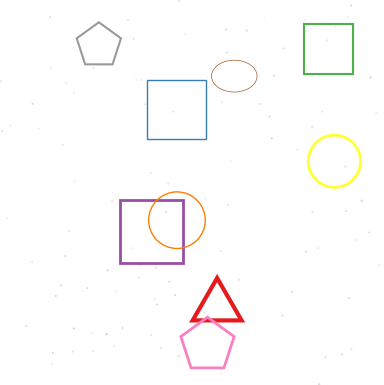[{"shape": "triangle", "thickness": 3, "radius": 0.37, "center": [0.564, 0.204]}, {"shape": "square", "thickness": 1, "radius": 0.38, "center": [0.458, 0.716]}, {"shape": "square", "thickness": 1.5, "radius": 0.32, "center": [0.853, 0.873]}, {"shape": "square", "thickness": 2, "radius": 0.41, "center": [0.394, 0.398]}, {"shape": "circle", "thickness": 1, "radius": 0.37, "center": [0.46, 0.428]}, {"shape": "circle", "thickness": 2, "radius": 0.34, "center": [0.869, 0.581]}, {"shape": "oval", "thickness": 0.5, "radius": 0.3, "center": [0.608, 0.802]}, {"shape": "pentagon", "thickness": 2, "radius": 0.36, "center": [0.539, 0.103]}, {"shape": "pentagon", "thickness": 1.5, "radius": 0.3, "center": [0.257, 0.882]}]